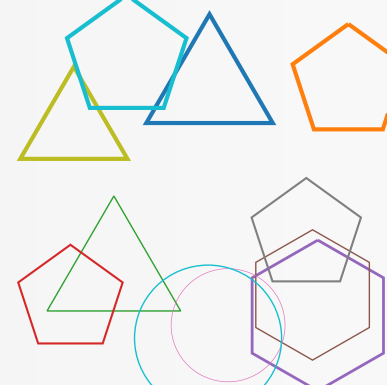[{"shape": "triangle", "thickness": 3, "radius": 0.94, "center": [0.541, 0.775]}, {"shape": "pentagon", "thickness": 3, "radius": 0.76, "center": [0.899, 0.786]}, {"shape": "triangle", "thickness": 1, "radius": 1.0, "center": [0.294, 0.292]}, {"shape": "pentagon", "thickness": 1.5, "radius": 0.71, "center": [0.182, 0.223]}, {"shape": "hexagon", "thickness": 2, "radius": 0.98, "center": [0.82, 0.181]}, {"shape": "hexagon", "thickness": 1, "radius": 0.85, "center": [0.807, 0.234]}, {"shape": "circle", "thickness": 0.5, "radius": 0.73, "center": [0.589, 0.155]}, {"shape": "pentagon", "thickness": 1.5, "radius": 0.74, "center": [0.79, 0.389]}, {"shape": "triangle", "thickness": 3, "radius": 0.8, "center": [0.191, 0.667]}, {"shape": "pentagon", "thickness": 3, "radius": 0.81, "center": [0.327, 0.851]}, {"shape": "circle", "thickness": 1, "radius": 0.95, "center": [0.537, 0.122]}]